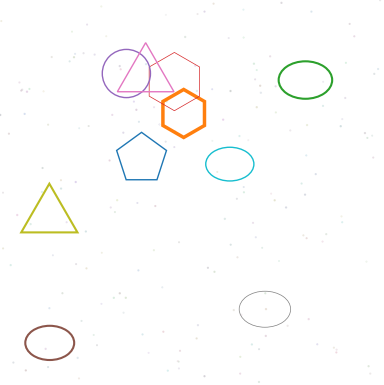[{"shape": "pentagon", "thickness": 1, "radius": 0.34, "center": [0.368, 0.588]}, {"shape": "hexagon", "thickness": 2.5, "radius": 0.31, "center": [0.477, 0.705]}, {"shape": "oval", "thickness": 1.5, "radius": 0.35, "center": [0.793, 0.792]}, {"shape": "hexagon", "thickness": 0.5, "radius": 0.38, "center": [0.453, 0.788]}, {"shape": "circle", "thickness": 1, "radius": 0.31, "center": [0.328, 0.809]}, {"shape": "oval", "thickness": 1.5, "radius": 0.32, "center": [0.129, 0.109]}, {"shape": "triangle", "thickness": 1, "radius": 0.42, "center": [0.378, 0.804]}, {"shape": "oval", "thickness": 0.5, "radius": 0.33, "center": [0.688, 0.197]}, {"shape": "triangle", "thickness": 1.5, "radius": 0.42, "center": [0.128, 0.439]}, {"shape": "oval", "thickness": 1, "radius": 0.31, "center": [0.597, 0.574]}]